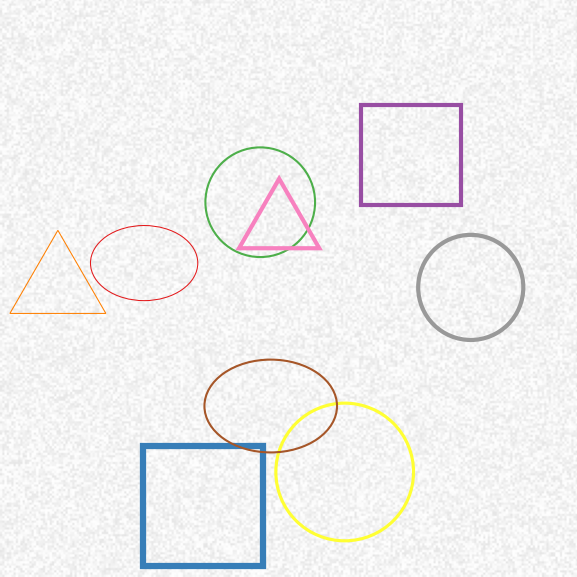[{"shape": "oval", "thickness": 0.5, "radius": 0.46, "center": [0.25, 0.544]}, {"shape": "square", "thickness": 3, "radius": 0.52, "center": [0.352, 0.123]}, {"shape": "circle", "thickness": 1, "radius": 0.47, "center": [0.451, 0.649]}, {"shape": "square", "thickness": 2, "radius": 0.43, "center": [0.712, 0.731]}, {"shape": "triangle", "thickness": 0.5, "radius": 0.48, "center": [0.1, 0.504]}, {"shape": "circle", "thickness": 1.5, "radius": 0.6, "center": [0.597, 0.182]}, {"shape": "oval", "thickness": 1, "radius": 0.57, "center": [0.469, 0.296]}, {"shape": "triangle", "thickness": 2, "radius": 0.4, "center": [0.483, 0.609]}, {"shape": "circle", "thickness": 2, "radius": 0.46, "center": [0.815, 0.501]}]